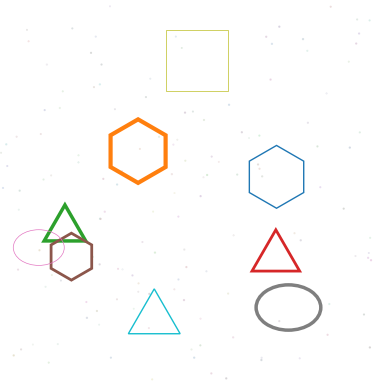[{"shape": "hexagon", "thickness": 1, "radius": 0.41, "center": [0.718, 0.541]}, {"shape": "hexagon", "thickness": 3, "radius": 0.41, "center": [0.359, 0.607]}, {"shape": "triangle", "thickness": 2.5, "radius": 0.31, "center": [0.169, 0.405]}, {"shape": "triangle", "thickness": 2, "radius": 0.36, "center": [0.716, 0.332]}, {"shape": "hexagon", "thickness": 2, "radius": 0.3, "center": [0.185, 0.333]}, {"shape": "oval", "thickness": 0.5, "radius": 0.33, "center": [0.101, 0.357]}, {"shape": "oval", "thickness": 2.5, "radius": 0.42, "center": [0.749, 0.201]}, {"shape": "square", "thickness": 0.5, "radius": 0.4, "center": [0.512, 0.843]}, {"shape": "triangle", "thickness": 1, "radius": 0.39, "center": [0.401, 0.172]}]